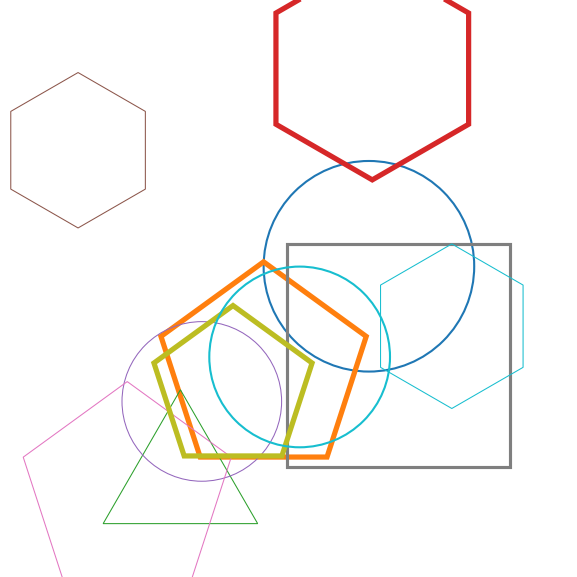[{"shape": "circle", "thickness": 1, "radius": 0.91, "center": [0.639, 0.538]}, {"shape": "pentagon", "thickness": 2.5, "radius": 0.93, "center": [0.456, 0.359]}, {"shape": "triangle", "thickness": 0.5, "radius": 0.77, "center": [0.312, 0.17]}, {"shape": "hexagon", "thickness": 2.5, "radius": 0.96, "center": [0.645, 0.88]}, {"shape": "circle", "thickness": 0.5, "radius": 0.69, "center": [0.349, 0.304]}, {"shape": "hexagon", "thickness": 0.5, "radius": 0.67, "center": [0.135, 0.739]}, {"shape": "pentagon", "thickness": 0.5, "radius": 0.95, "center": [0.22, 0.149]}, {"shape": "square", "thickness": 1.5, "radius": 0.96, "center": [0.689, 0.383]}, {"shape": "pentagon", "thickness": 2.5, "radius": 0.72, "center": [0.403, 0.326]}, {"shape": "hexagon", "thickness": 0.5, "radius": 0.71, "center": [0.782, 0.434]}, {"shape": "circle", "thickness": 1, "radius": 0.78, "center": [0.519, 0.381]}]